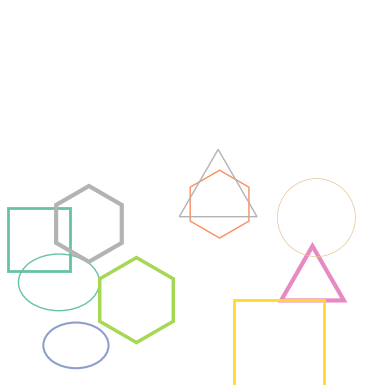[{"shape": "square", "thickness": 2, "radius": 0.41, "center": [0.101, 0.378]}, {"shape": "oval", "thickness": 1, "radius": 0.53, "center": [0.153, 0.267]}, {"shape": "hexagon", "thickness": 1, "radius": 0.44, "center": [0.57, 0.47]}, {"shape": "oval", "thickness": 1.5, "radius": 0.42, "center": [0.197, 0.103]}, {"shape": "triangle", "thickness": 3, "radius": 0.47, "center": [0.812, 0.267]}, {"shape": "hexagon", "thickness": 2.5, "radius": 0.55, "center": [0.355, 0.221]}, {"shape": "square", "thickness": 2, "radius": 0.59, "center": [0.724, 0.102]}, {"shape": "circle", "thickness": 0.5, "radius": 0.51, "center": [0.822, 0.435]}, {"shape": "hexagon", "thickness": 3, "radius": 0.49, "center": [0.231, 0.418]}, {"shape": "triangle", "thickness": 1, "radius": 0.58, "center": [0.567, 0.495]}]